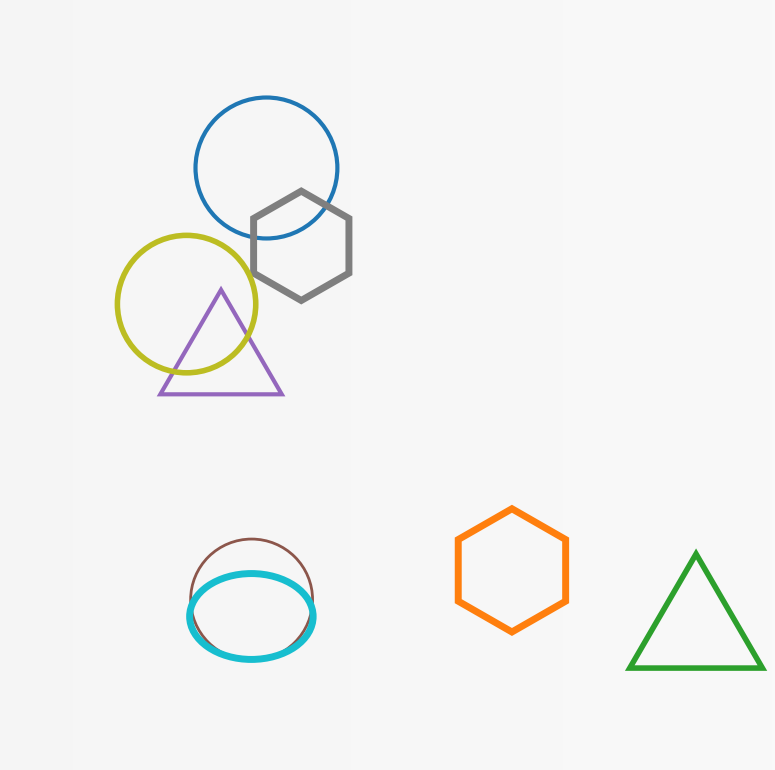[{"shape": "circle", "thickness": 1.5, "radius": 0.46, "center": [0.344, 0.782]}, {"shape": "hexagon", "thickness": 2.5, "radius": 0.4, "center": [0.661, 0.259]}, {"shape": "triangle", "thickness": 2, "radius": 0.49, "center": [0.898, 0.182]}, {"shape": "triangle", "thickness": 1.5, "radius": 0.45, "center": [0.285, 0.533]}, {"shape": "circle", "thickness": 1, "radius": 0.39, "center": [0.325, 0.221]}, {"shape": "hexagon", "thickness": 2.5, "radius": 0.36, "center": [0.389, 0.681]}, {"shape": "circle", "thickness": 2, "radius": 0.45, "center": [0.241, 0.605]}, {"shape": "oval", "thickness": 2.5, "radius": 0.4, "center": [0.324, 0.199]}]